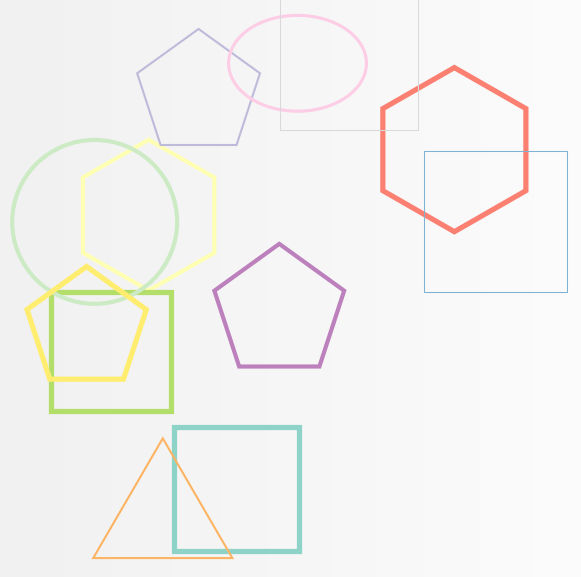[{"shape": "square", "thickness": 2.5, "radius": 0.54, "center": [0.407, 0.152]}, {"shape": "hexagon", "thickness": 2, "radius": 0.65, "center": [0.256, 0.627]}, {"shape": "pentagon", "thickness": 1, "radius": 0.56, "center": [0.342, 0.838]}, {"shape": "hexagon", "thickness": 2.5, "radius": 0.71, "center": [0.782, 0.74]}, {"shape": "square", "thickness": 0.5, "radius": 0.61, "center": [0.853, 0.616]}, {"shape": "triangle", "thickness": 1, "radius": 0.69, "center": [0.28, 0.102]}, {"shape": "square", "thickness": 2.5, "radius": 0.52, "center": [0.191, 0.391]}, {"shape": "oval", "thickness": 1.5, "radius": 0.59, "center": [0.512, 0.89]}, {"shape": "square", "thickness": 0.5, "radius": 0.59, "center": [0.601, 0.893]}, {"shape": "pentagon", "thickness": 2, "radius": 0.59, "center": [0.48, 0.459]}, {"shape": "circle", "thickness": 2, "radius": 0.71, "center": [0.163, 0.615]}, {"shape": "pentagon", "thickness": 2.5, "radius": 0.54, "center": [0.149, 0.43]}]